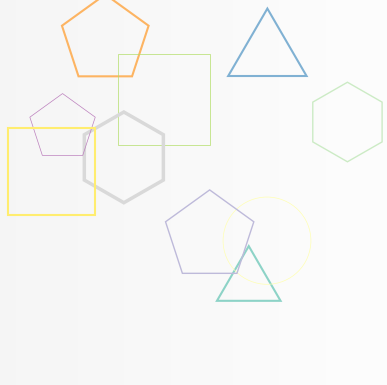[{"shape": "triangle", "thickness": 1.5, "radius": 0.47, "center": [0.642, 0.266]}, {"shape": "circle", "thickness": 0.5, "radius": 0.57, "center": [0.689, 0.375]}, {"shape": "pentagon", "thickness": 1, "radius": 0.6, "center": [0.541, 0.387]}, {"shape": "triangle", "thickness": 1.5, "radius": 0.58, "center": [0.69, 0.861]}, {"shape": "pentagon", "thickness": 1.5, "radius": 0.59, "center": [0.272, 0.897]}, {"shape": "square", "thickness": 0.5, "radius": 0.59, "center": [0.422, 0.741]}, {"shape": "hexagon", "thickness": 2.5, "radius": 0.59, "center": [0.32, 0.591]}, {"shape": "pentagon", "thickness": 0.5, "radius": 0.44, "center": [0.161, 0.668]}, {"shape": "hexagon", "thickness": 1, "radius": 0.52, "center": [0.897, 0.683]}, {"shape": "square", "thickness": 1.5, "radius": 0.56, "center": [0.133, 0.554]}]